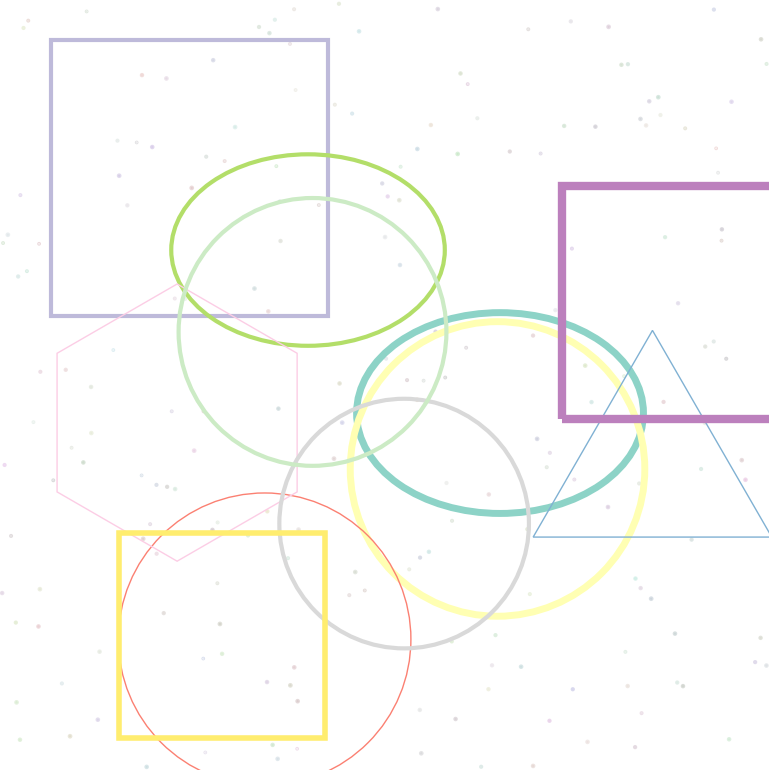[{"shape": "oval", "thickness": 2.5, "radius": 0.93, "center": [0.649, 0.464]}, {"shape": "circle", "thickness": 2.5, "radius": 0.96, "center": [0.646, 0.391]}, {"shape": "square", "thickness": 1.5, "radius": 0.9, "center": [0.246, 0.769]}, {"shape": "circle", "thickness": 0.5, "radius": 0.95, "center": [0.344, 0.17]}, {"shape": "triangle", "thickness": 0.5, "radius": 0.89, "center": [0.847, 0.392]}, {"shape": "oval", "thickness": 1.5, "radius": 0.89, "center": [0.4, 0.675]}, {"shape": "hexagon", "thickness": 0.5, "radius": 0.9, "center": [0.23, 0.451]}, {"shape": "circle", "thickness": 1.5, "radius": 0.81, "center": [0.525, 0.32]}, {"shape": "square", "thickness": 3, "radius": 0.76, "center": [0.881, 0.607]}, {"shape": "circle", "thickness": 1.5, "radius": 0.87, "center": [0.406, 0.569]}, {"shape": "square", "thickness": 2, "radius": 0.67, "center": [0.288, 0.175]}]